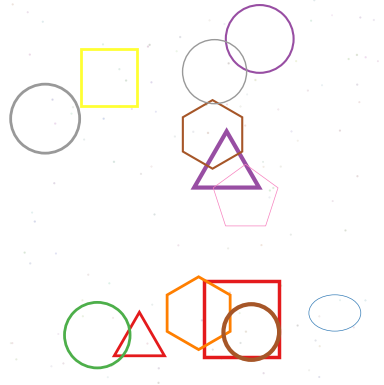[{"shape": "triangle", "thickness": 2, "radius": 0.38, "center": [0.362, 0.114]}, {"shape": "square", "thickness": 2.5, "radius": 0.49, "center": [0.627, 0.172]}, {"shape": "oval", "thickness": 0.5, "radius": 0.34, "center": [0.87, 0.187]}, {"shape": "circle", "thickness": 2, "radius": 0.43, "center": [0.253, 0.129]}, {"shape": "triangle", "thickness": 3, "radius": 0.49, "center": [0.589, 0.561]}, {"shape": "circle", "thickness": 1.5, "radius": 0.44, "center": [0.675, 0.899]}, {"shape": "hexagon", "thickness": 2, "radius": 0.47, "center": [0.516, 0.186]}, {"shape": "square", "thickness": 2, "radius": 0.37, "center": [0.283, 0.799]}, {"shape": "hexagon", "thickness": 1.5, "radius": 0.45, "center": [0.552, 0.651]}, {"shape": "circle", "thickness": 3, "radius": 0.36, "center": [0.653, 0.138]}, {"shape": "pentagon", "thickness": 0.5, "radius": 0.44, "center": [0.638, 0.485]}, {"shape": "circle", "thickness": 1, "radius": 0.42, "center": [0.557, 0.814]}, {"shape": "circle", "thickness": 2, "radius": 0.45, "center": [0.117, 0.692]}]